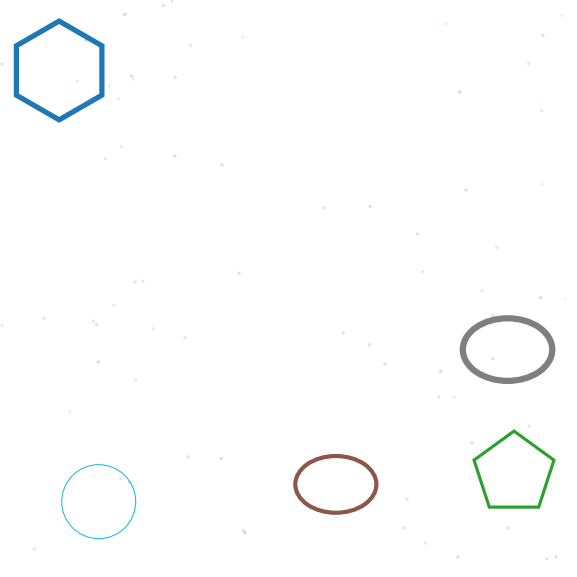[{"shape": "hexagon", "thickness": 2.5, "radius": 0.43, "center": [0.102, 0.877]}, {"shape": "pentagon", "thickness": 1.5, "radius": 0.36, "center": [0.89, 0.18]}, {"shape": "oval", "thickness": 2, "radius": 0.35, "center": [0.582, 0.16]}, {"shape": "oval", "thickness": 3, "radius": 0.39, "center": [0.879, 0.394]}, {"shape": "circle", "thickness": 0.5, "radius": 0.32, "center": [0.171, 0.13]}]